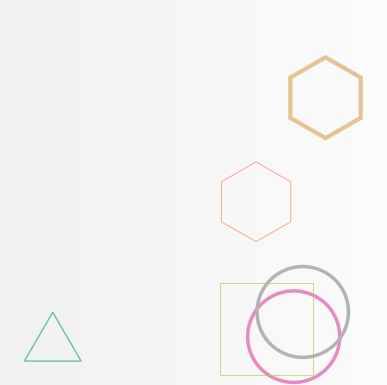[{"shape": "triangle", "thickness": 1, "radius": 0.42, "center": [0.136, 0.104]}, {"shape": "hexagon", "thickness": 0.5, "radius": 0.52, "center": [0.661, 0.476]}, {"shape": "circle", "thickness": 2.5, "radius": 0.59, "center": [0.758, 0.126]}, {"shape": "square", "thickness": 0.5, "radius": 0.6, "center": [0.689, 0.146]}, {"shape": "hexagon", "thickness": 3, "radius": 0.52, "center": [0.84, 0.746]}, {"shape": "circle", "thickness": 2.5, "radius": 0.59, "center": [0.781, 0.19]}]